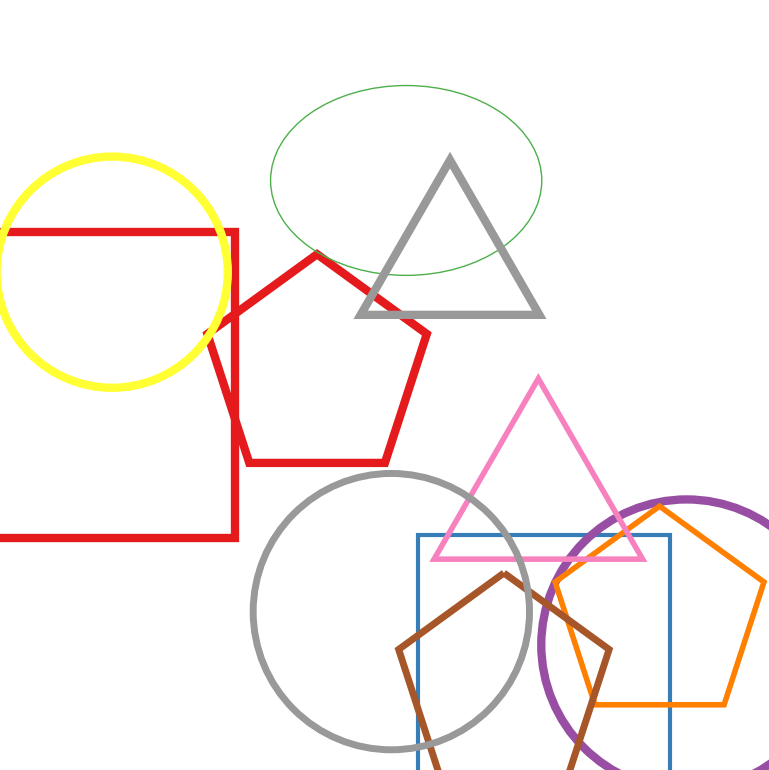[{"shape": "square", "thickness": 3, "radius": 0.99, "center": [0.106, 0.5]}, {"shape": "pentagon", "thickness": 3, "radius": 0.75, "center": [0.412, 0.52]}, {"shape": "square", "thickness": 1.5, "radius": 0.82, "center": [0.706, 0.142]}, {"shape": "oval", "thickness": 0.5, "radius": 0.88, "center": [0.527, 0.766]}, {"shape": "circle", "thickness": 3, "radius": 0.94, "center": [0.892, 0.163]}, {"shape": "pentagon", "thickness": 2, "radius": 0.71, "center": [0.857, 0.2]}, {"shape": "circle", "thickness": 3, "radius": 0.75, "center": [0.146, 0.647]}, {"shape": "pentagon", "thickness": 2.5, "radius": 0.72, "center": [0.654, 0.112]}, {"shape": "triangle", "thickness": 2, "radius": 0.78, "center": [0.699, 0.352]}, {"shape": "circle", "thickness": 2.5, "radius": 0.9, "center": [0.508, 0.206]}, {"shape": "triangle", "thickness": 3, "radius": 0.67, "center": [0.584, 0.658]}]